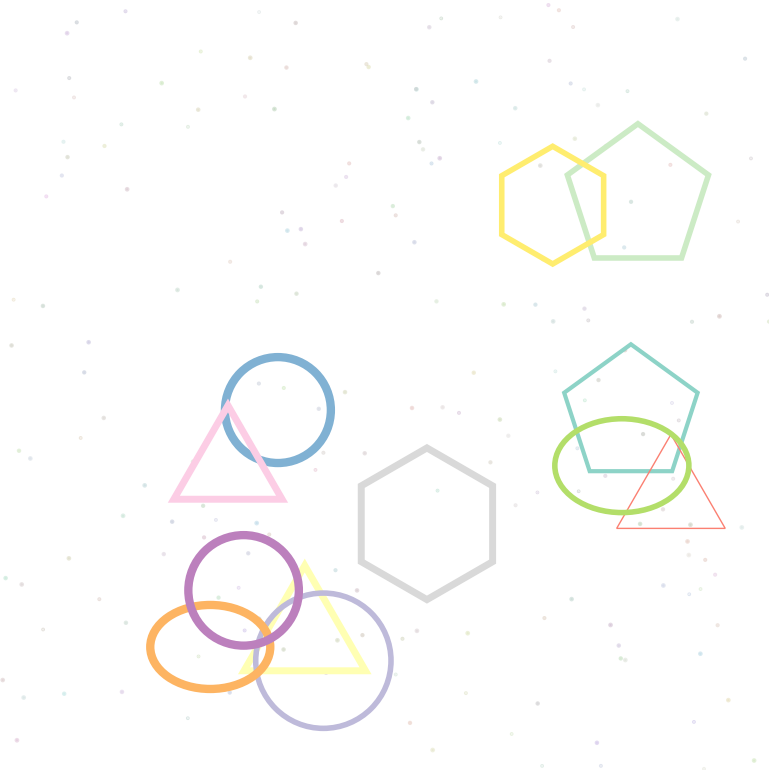[{"shape": "pentagon", "thickness": 1.5, "radius": 0.46, "center": [0.819, 0.462]}, {"shape": "triangle", "thickness": 2.5, "radius": 0.46, "center": [0.396, 0.174]}, {"shape": "circle", "thickness": 2, "radius": 0.44, "center": [0.42, 0.142]}, {"shape": "triangle", "thickness": 0.5, "radius": 0.41, "center": [0.871, 0.354]}, {"shape": "circle", "thickness": 3, "radius": 0.34, "center": [0.361, 0.467]}, {"shape": "oval", "thickness": 3, "radius": 0.39, "center": [0.273, 0.16]}, {"shape": "oval", "thickness": 2, "radius": 0.44, "center": [0.808, 0.395]}, {"shape": "triangle", "thickness": 2.5, "radius": 0.41, "center": [0.296, 0.392]}, {"shape": "hexagon", "thickness": 2.5, "radius": 0.49, "center": [0.554, 0.32]}, {"shape": "circle", "thickness": 3, "radius": 0.36, "center": [0.316, 0.233]}, {"shape": "pentagon", "thickness": 2, "radius": 0.48, "center": [0.828, 0.743]}, {"shape": "hexagon", "thickness": 2, "radius": 0.38, "center": [0.718, 0.734]}]